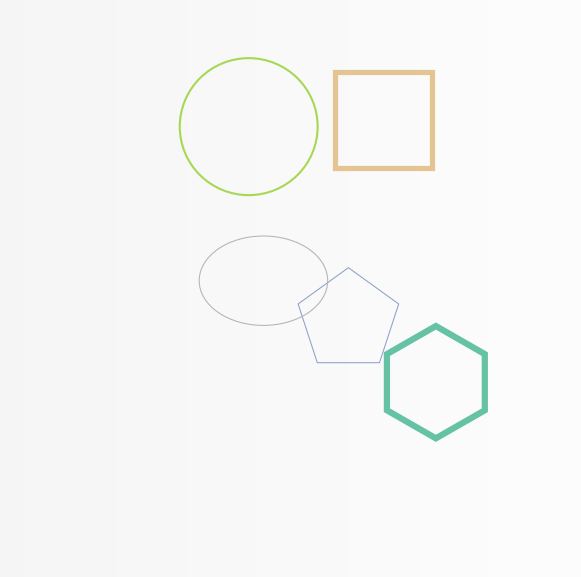[{"shape": "hexagon", "thickness": 3, "radius": 0.49, "center": [0.75, 0.337]}, {"shape": "pentagon", "thickness": 0.5, "radius": 0.45, "center": [0.599, 0.445]}, {"shape": "circle", "thickness": 1, "radius": 0.59, "center": [0.428, 0.78]}, {"shape": "square", "thickness": 2.5, "radius": 0.41, "center": [0.66, 0.792]}, {"shape": "oval", "thickness": 0.5, "radius": 0.55, "center": [0.453, 0.513]}]